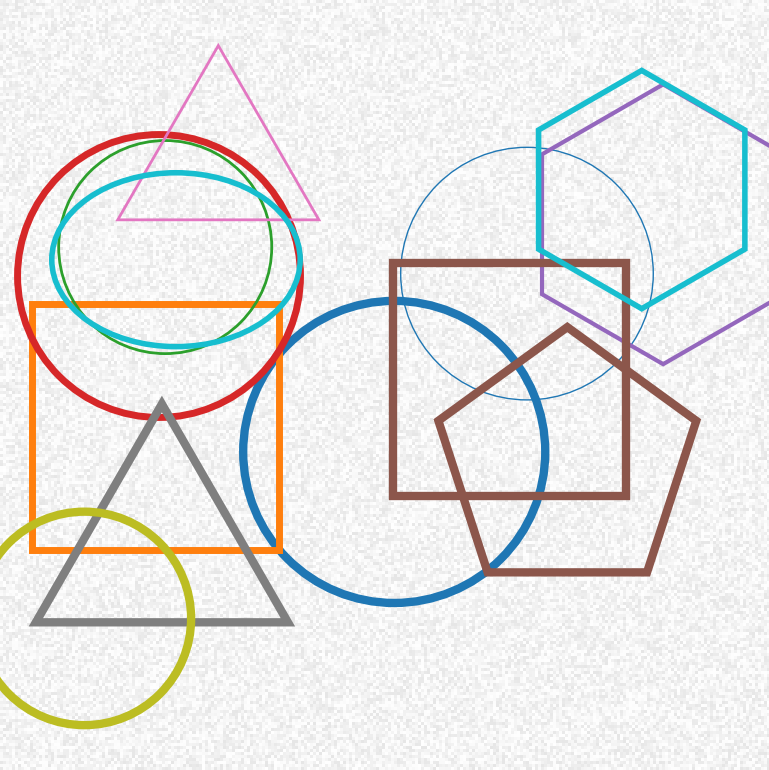[{"shape": "circle", "thickness": 0.5, "radius": 0.82, "center": [0.684, 0.645]}, {"shape": "circle", "thickness": 3, "radius": 0.98, "center": [0.512, 0.413]}, {"shape": "square", "thickness": 2.5, "radius": 0.8, "center": [0.202, 0.445]}, {"shape": "circle", "thickness": 1, "radius": 0.69, "center": [0.215, 0.679]}, {"shape": "circle", "thickness": 2.5, "radius": 0.92, "center": [0.207, 0.642]}, {"shape": "hexagon", "thickness": 1.5, "radius": 0.91, "center": [0.861, 0.709]}, {"shape": "pentagon", "thickness": 3, "radius": 0.88, "center": [0.737, 0.399]}, {"shape": "square", "thickness": 3, "radius": 0.75, "center": [0.662, 0.507]}, {"shape": "triangle", "thickness": 1, "radius": 0.75, "center": [0.284, 0.79]}, {"shape": "triangle", "thickness": 3, "radius": 0.95, "center": [0.21, 0.286]}, {"shape": "circle", "thickness": 3, "radius": 0.69, "center": [0.11, 0.197]}, {"shape": "oval", "thickness": 2, "radius": 0.81, "center": [0.229, 0.663]}, {"shape": "hexagon", "thickness": 2, "radius": 0.77, "center": [0.833, 0.754]}]